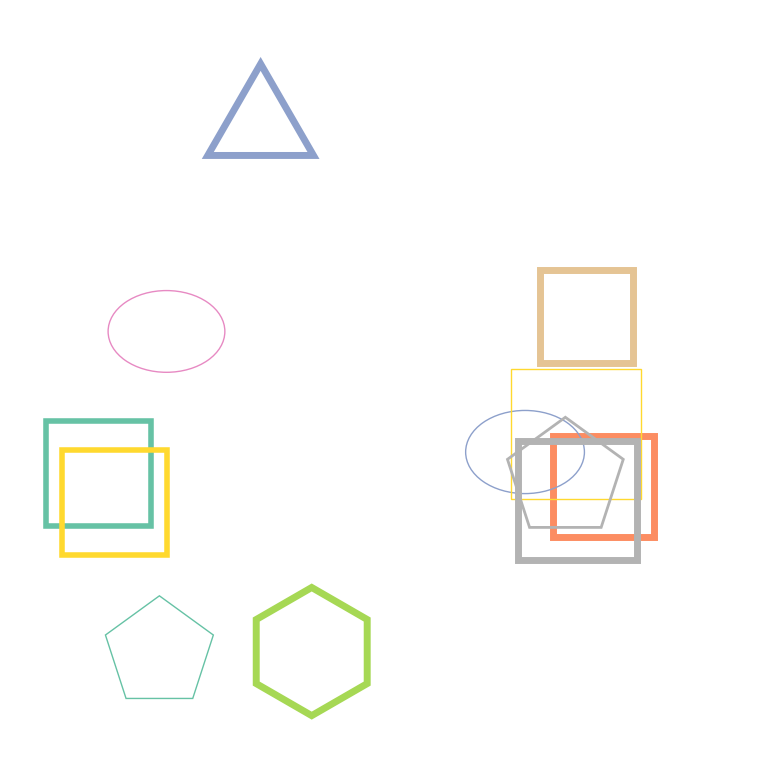[{"shape": "square", "thickness": 2, "radius": 0.34, "center": [0.128, 0.385]}, {"shape": "pentagon", "thickness": 0.5, "radius": 0.37, "center": [0.207, 0.153]}, {"shape": "square", "thickness": 2.5, "radius": 0.33, "center": [0.784, 0.368]}, {"shape": "triangle", "thickness": 2.5, "radius": 0.4, "center": [0.338, 0.838]}, {"shape": "oval", "thickness": 0.5, "radius": 0.39, "center": [0.682, 0.413]}, {"shape": "oval", "thickness": 0.5, "radius": 0.38, "center": [0.216, 0.57]}, {"shape": "hexagon", "thickness": 2.5, "radius": 0.42, "center": [0.405, 0.154]}, {"shape": "square", "thickness": 2, "radius": 0.34, "center": [0.149, 0.347]}, {"shape": "square", "thickness": 0.5, "radius": 0.42, "center": [0.748, 0.436]}, {"shape": "square", "thickness": 2.5, "radius": 0.3, "center": [0.762, 0.589]}, {"shape": "square", "thickness": 2.5, "radius": 0.38, "center": [0.75, 0.35]}, {"shape": "pentagon", "thickness": 1, "radius": 0.4, "center": [0.734, 0.379]}]